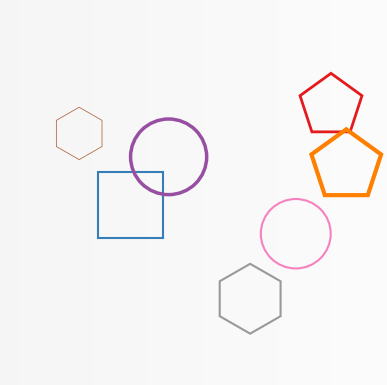[{"shape": "pentagon", "thickness": 2, "radius": 0.42, "center": [0.854, 0.726]}, {"shape": "square", "thickness": 1.5, "radius": 0.43, "center": [0.337, 0.467]}, {"shape": "circle", "thickness": 2.5, "radius": 0.49, "center": [0.435, 0.593]}, {"shape": "pentagon", "thickness": 3, "radius": 0.47, "center": [0.894, 0.57]}, {"shape": "hexagon", "thickness": 0.5, "radius": 0.34, "center": [0.204, 0.653]}, {"shape": "circle", "thickness": 1.5, "radius": 0.45, "center": [0.763, 0.393]}, {"shape": "hexagon", "thickness": 1.5, "radius": 0.45, "center": [0.646, 0.224]}]